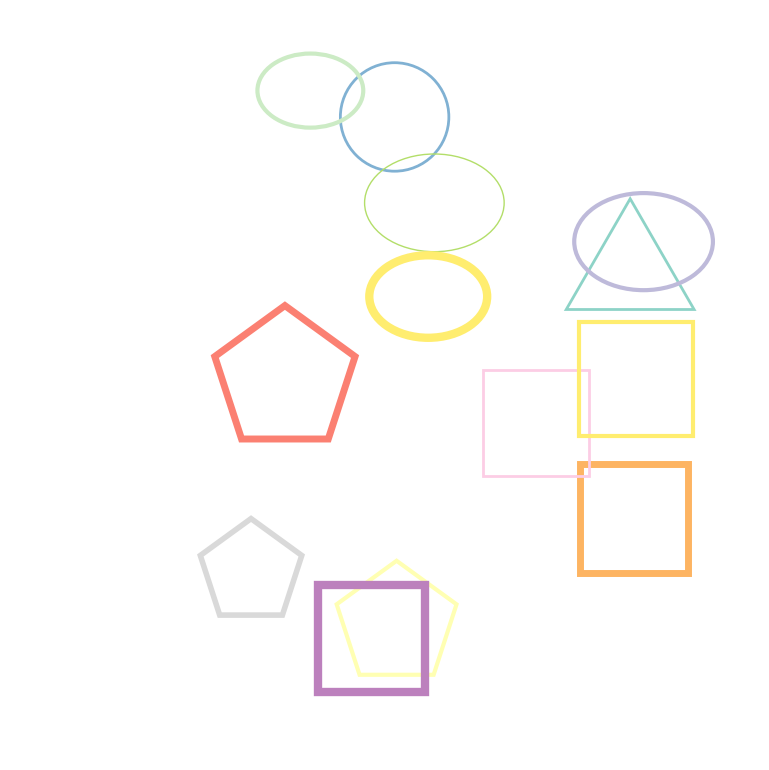[{"shape": "triangle", "thickness": 1, "radius": 0.48, "center": [0.818, 0.646]}, {"shape": "pentagon", "thickness": 1.5, "radius": 0.41, "center": [0.515, 0.19]}, {"shape": "oval", "thickness": 1.5, "radius": 0.45, "center": [0.836, 0.686]}, {"shape": "pentagon", "thickness": 2.5, "radius": 0.48, "center": [0.37, 0.507]}, {"shape": "circle", "thickness": 1, "radius": 0.35, "center": [0.512, 0.848]}, {"shape": "square", "thickness": 2.5, "radius": 0.35, "center": [0.824, 0.327]}, {"shape": "oval", "thickness": 0.5, "radius": 0.45, "center": [0.564, 0.737]}, {"shape": "square", "thickness": 1, "radius": 0.35, "center": [0.696, 0.451]}, {"shape": "pentagon", "thickness": 2, "radius": 0.35, "center": [0.326, 0.257]}, {"shape": "square", "thickness": 3, "radius": 0.35, "center": [0.483, 0.171]}, {"shape": "oval", "thickness": 1.5, "radius": 0.34, "center": [0.403, 0.882]}, {"shape": "oval", "thickness": 3, "radius": 0.38, "center": [0.556, 0.615]}, {"shape": "square", "thickness": 1.5, "radius": 0.37, "center": [0.827, 0.507]}]